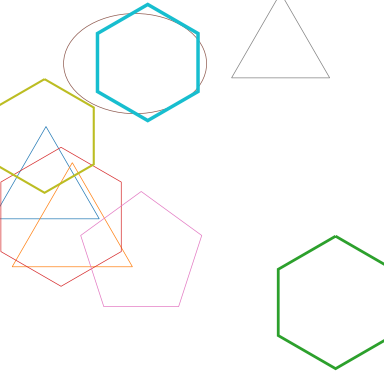[{"shape": "triangle", "thickness": 0.5, "radius": 0.8, "center": [0.119, 0.511]}, {"shape": "triangle", "thickness": 0.5, "radius": 0.9, "center": [0.188, 0.397]}, {"shape": "hexagon", "thickness": 2, "radius": 0.86, "center": [0.872, 0.214]}, {"shape": "hexagon", "thickness": 0.5, "radius": 0.9, "center": [0.159, 0.437]}, {"shape": "oval", "thickness": 0.5, "radius": 0.93, "center": [0.351, 0.835]}, {"shape": "pentagon", "thickness": 0.5, "radius": 0.83, "center": [0.367, 0.337]}, {"shape": "triangle", "thickness": 0.5, "radius": 0.74, "center": [0.729, 0.871]}, {"shape": "hexagon", "thickness": 1.5, "radius": 0.74, "center": [0.116, 0.647]}, {"shape": "hexagon", "thickness": 2.5, "radius": 0.75, "center": [0.384, 0.838]}]